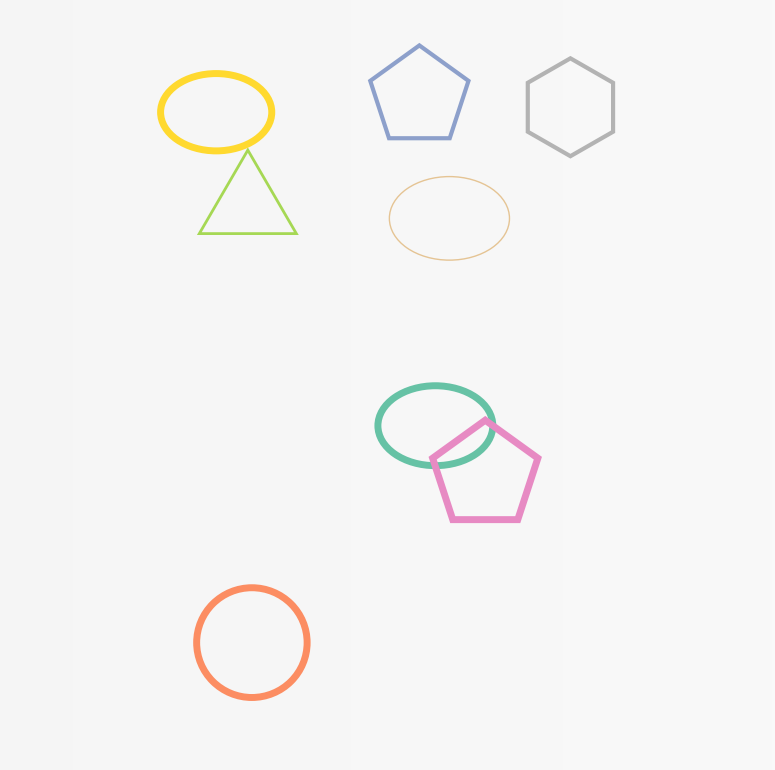[{"shape": "oval", "thickness": 2.5, "radius": 0.37, "center": [0.562, 0.447]}, {"shape": "circle", "thickness": 2.5, "radius": 0.36, "center": [0.325, 0.165]}, {"shape": "pentagon", "thickness": 1.5, "radius": 0.33, "center": [0.541, 0.874]}, {"shape": "pentagon", "thickness": 2.5, "radius": 0.36, "center": [0.626, 0.383]}, {"shape": "triangle", "thickness": 1, "radius": 0.36, "center": [0.32, 0.733]}, {"shape": "oval", "thickness": 2.5, "radius": 0.36, "center": [0.279, 0.854]}, {"shape": "oval", "thickness": 0.5, "radius": 0.39, "center": [0.58, 0.716]}, {"shape": "hexagon", "thickness": 1.5, "radius": 0.32, "center": [0.736, 0.861]}]